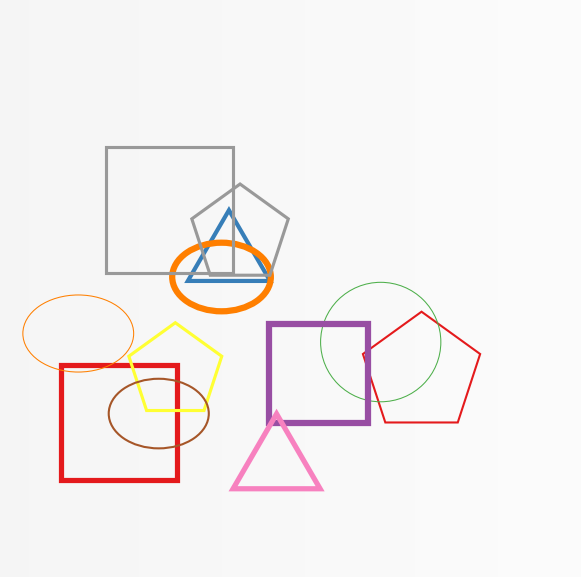[{"shape": "square", "thickness": 2.5, "radius": 0.5, "center": [0.204, 0.268]}, {"shape": "pentagon", "thickness": 1, "radius": 0.53, "center": [0.725, 0.353]}, {"shape": "triangle", "thickness": 2, "radius": 0.41, "center": [0.394, 0.553]}, {"shape": "circle", "thickness": 0.5, "radius": 0.52, "center": [0.655, 0.407]}, {"shape": "square", "thickness": 3, "radius": 0.43, "center": [0.548, 0.352]}, {"shape": "oval", "thickness": 0.5, "radius": 0.48, "center": [0.135, 0.422]}, {"shape": "oval", "thickness": 3, "radius": 0.42, "center": [0.381, 0.519]}, {"shape": "pentagon", "thickness": 1.5, "radius": 0.42, "center": [0.302, 0.356]}, {"shape": "oval", "thickness": 1, "radius": 0.43, "center": [0.273, 0.283]}, {"shape": "triangle", "thickness": 2.5, "radius": 0.43, "center": [0.476, 0.196]}, {"shape": "pentagon", "thickness": 1.5, "radius": 0.44, "center": [0.413, 0.593]}, {"shape": "square", "thickness": 1.5, "radius": 0.54, "center": [0.291, 0.636]}]